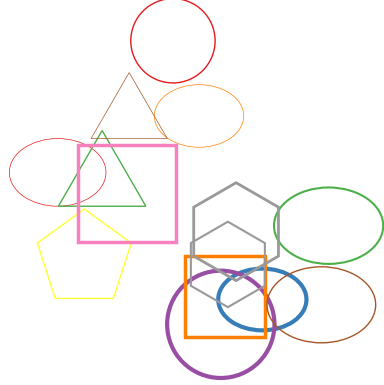[{"shape": "circle", "thickness": 1, "radius": 0.55, "center": [0.449, 0.894]}, {"shape": "oval", "thickness": 0.5, "radius": 0.63, "center": [0.15, 0.552]}, {"shape": "oval", "thickness": 3, "radius": 0.57, "center": [0.681, 0.222]}, {"shape": "triangle", "thickness": 1, "radius": 0.66, "center": [0.265, 0.53]}, {"shape": "oval", "thickness": 1.5, "radius": 0.71, "center": [0.854, 0.414]}, {"shape": "circle", "thickness": 3, "radius": 0.7, "center": [0.573, 0.158]}, {"shape": "oval", "thickness": 0.5, "radius": 0.58, "center": [0.517, 0.699]}, {"shape": "square", "thickness": 2.5, "radius": 0.52, "center": [0.584, 0.23]}, {"shape": "pentagon", "thickness": 1, "radius": 0.64, "center": [0.219, 0.329]}, {"shape": "oval", "thickness": 1, "radius": 0.71, "center": [0.835, 0.208]}, {"shape": "triangle", "thickness": 0.5, "radius": 0.57, "center": [0.336, 0.697]}, {"shape": "square", "thickness": 2.5, "radius": 0.63, "center": [0.329, 0.497]}, {"shape": "hexagon", "thickness": 2, "radius": 0.64, "center": [0.613, 0.398]}, {"shape": "hexagon", "thickness": 1.5, "radius": 0.55, "center": [0.592, 0.313]}]